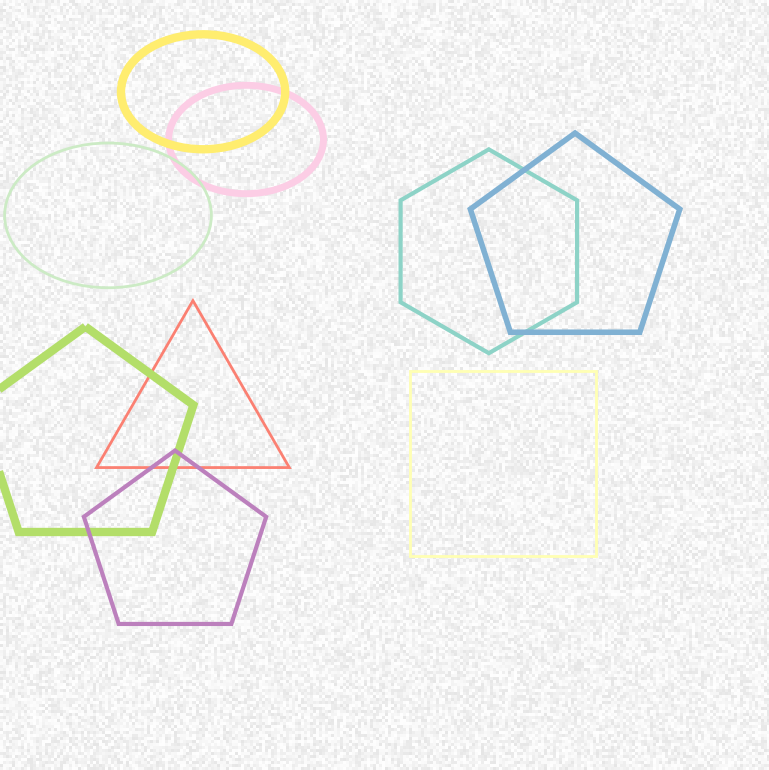[{"shape": "hexagon", "thickness": 1.5, "radius": 0.66, "center": [0.635, 0.674]}, {"shape": "square", "thickness": 1, "radius": 0.6, "center": [0.653, 0.398]}, {"shape": "triangle", "thickness": 1, "radius": 0.72, "center": [0.251, 0.465]}, {"shape": "pentagon", "thickness": 2, "radius": 0.71, "center": [0.747, 0.684]}, {"shape": "pentagon", "thickness": 3, "radius": 0.74, "center": [0.111, 0.428]}, {"shape": "oval", "thickness": 2.5, "radius": 0.5, "center": [0.32, 0.819]}, {"shape": "pentagon", "thickness": 1.5, "radius": 0.62, "center": [0.227, 0.29]}, {"shape": "oval", "thickness": 1, "radius": 0.67, "center": [0.14, 0.72]}, {"shape": "oval", "thickness": 3, "radius": 0.53, "center": [0.264, 0.881]}]